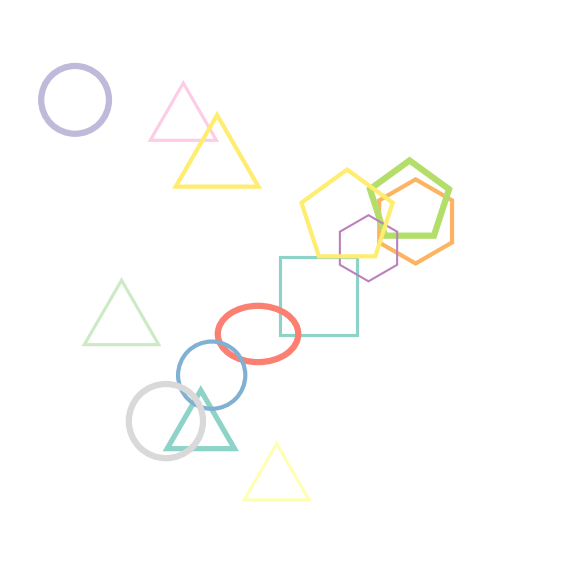[{"shape": "triangle", "thickness": 2.5, "radius": 0.34, "center": [0.348, 0.256]}, {"shape": "square", "thickness": 1.5, "radius": 0.34, "center": [0.552, 0.487]}, {"shape": "triangle", "thickness": 1.5, "radius": 0.32, "center": [0.479, 0.166]}, {"shape": "circle", "thickness": 3, "radius": 0.29, "center": [0.13, 0.826]}, {"shape": "oval", "thickness": 3, "radius": 0.35, "center": [0.447, 0.421]}, {"shape": "circle", "thickness": 2, "radius": 0.29, "center": [0.367, 0.349]}, {"shape": "hexagon", "thickness": 2, "radius": 0.36, "center": [0.72, 0.616]}, {"shape": "pentagon", "thickness": 3, "radius": 0.36, "center": [0.709, 0.649]}, {"shape": "triangle", "thickness": 1.5, "radius": 0.33, "center": [0.317, 0.789]}, {"shape": "circle", "thickness": 3, "radius": 0.32, "center": [0.287, 0.27]}, {"shape": "hexagon", "thickness": 1, "radius": 0.29, "center": [0.638, 0.569]}, {"shape": "triangle", "thickness": 1.5, "radius": 0.37, "center": [0.21, 0.44]}, {"shape": "pentagon", "thickness": 2, "radius": 0.42, "center": [0.601, 0.622]}, {"shape": "triangle", "thickness": 2, "radius": 0.41, "center": [0.376, 0.717]}]